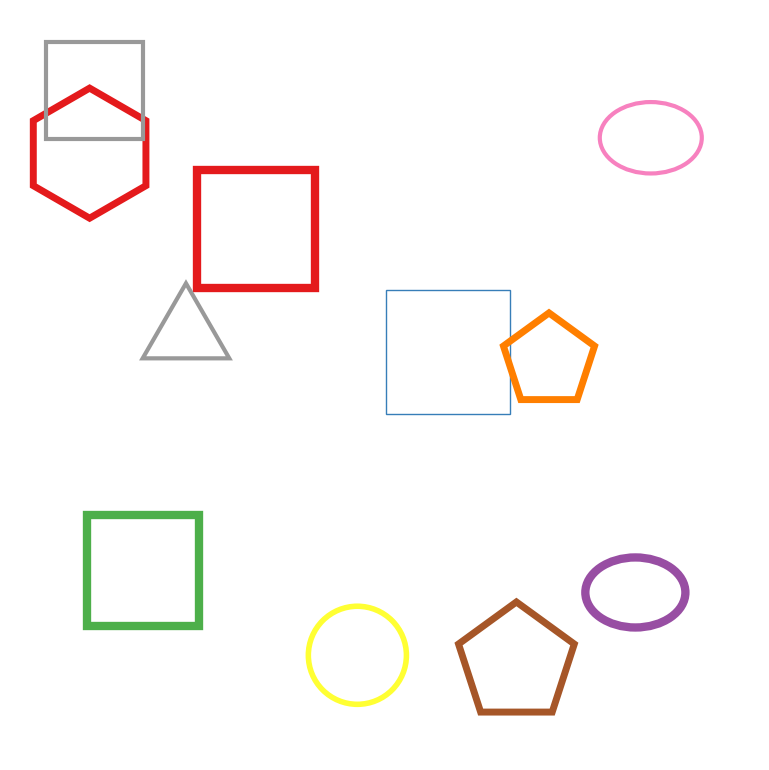[{"shape": "square", "thickness": 3, "radius": 0.38, "center": [0.332, 0.702]}, {"shape": "hexagon", "thickness": 2.5, "radius": 0.42, "center": [0.116, 0.801]}, {"shape": "square", "thickness": 0.5, "radius": 0.4, "center": [0.582, 0.543]}, {"shape": "square", "thickness": 3, "radius": 0.36, "center": [0.185, 0.259]}, {"shape": "oval", "thickness": 3, "radius": 0.32, "center": [0.825, 0.231]}, {"shape": "pentagon", "thickness": 2.5, "radius": 0.31, "center": [0.713, 0.531]}, {"shape": "circle", "thickness": 2, "radius": 0.32, "center": [0.464, 0.149]}, {"shape": "pentagon", "thickness": 2.5, "radius": 0.4, "center": [0.671, 0.139]}, {"shape": "oval", "thickness": 1.5, "radius": 0.33, "center": [0.845, 0.821]}, {"shape": "square", "thickness": 1.5, "radius": 0.31, "center": [0.123, 0.883]}, {"shape": "triangle", "thickness": 1.5, "radius": 0.32, "center": [0.242, 0.567]}]